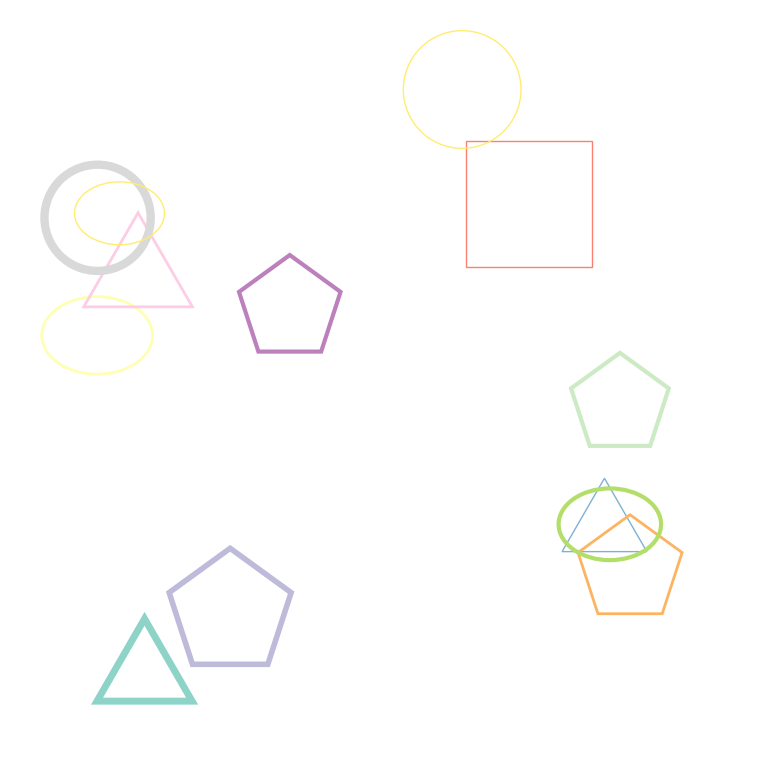[{"shape": "triangle", "thickness": 2.5, "radius": 0.36, "center": [0.188, 0.125]}, {"shape": "oval", "thickness": 1, "radius": 0.36, "center": [0.126, 0.564]}, {"shape": "pentagon", "thickness": 2, "radius": 0.42, "center": [0.299, 0.205]}, {"shape": "square", "thickness": 0.5, "radius": 0.41, "center": [0.687, 0.735]}, {"shape": "triangle", "thickness": 0.5, "radius": 0.32, "center": [0.785, 0.315]}, {"shape": "pentagon", "thickness": 1, "radius": 0.36, "center": [0.818, 0.26]}, {"shape": "oval", "thickness": 1.5, "radius": 0.33, "center": [0.792, 0.319]}, {"shape": "triangle", "thickness": 1, "radius": 0.41, "center": [0.179, 0.642]}, {"shape": "circle", "thickness": 3, "radius": 0.34, "center": [0.127, 0.717]}, {"shape": "pentagon", "thickness": 1.5, "radius": 0.35, "center": [0.376, 0.599]}, {"shape": "pentagon", "thickness": 1.5, "radius": 0.33, "center": [0.805, 0.475]}, {"shape": "oval", "thickness": 0.5, "radius": 0.29, "center": [0.155, 0.723]}, {"shape": "circle", "thickness": 0.5, "radius": 0.38, "center": [0.6, 0.884]}]